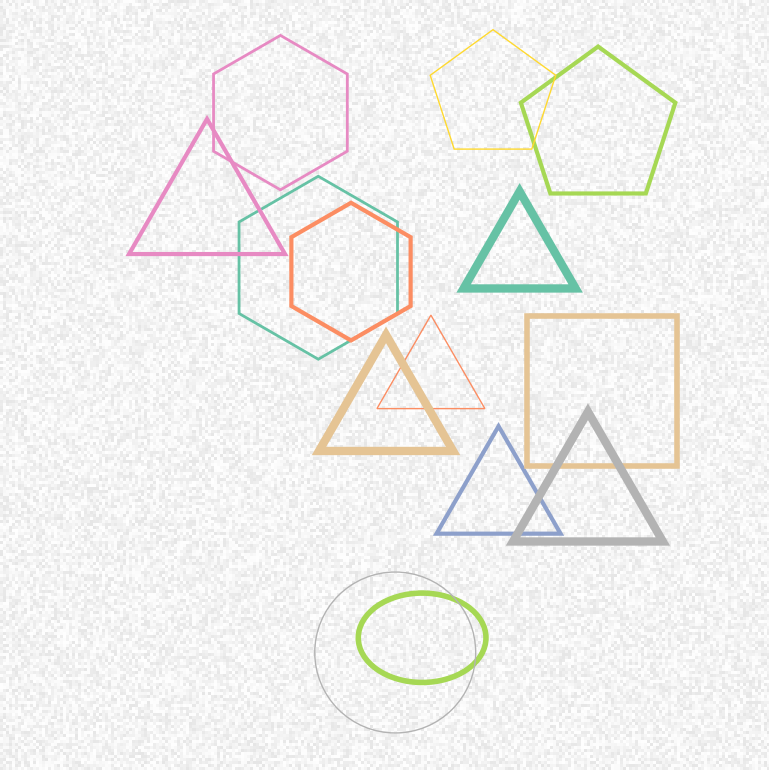[{"shape": "triangle", "thickness": 3, "radius": 0.42, "center": [0.675, 0.667]}, {"shape": "hexagon", "thickness": 1, "radius": 0.59, "center": [0.413, 0.652]}, {"shape": "hexagon", "thickness": 1.5, "radius": 0.45, "center": [0.456, 0.647]}, {"shape": "triangle", "thickness": 0.5, "radius": 0.4, "center": [0.56, 0.51]}, {"shape": "triangle", "thickness": 1.5, "radius": 0.47, "center": [0.647, 0.353]}, {"shape": "triangle", "thickness": 1.5, "radius": 0.58, "center": [0.269, 0.729]}, {"shape": "hexagon", "thickness": 1, "radius": 0.5, "center": [0.364, 0.854]}, {"shape": "oval", "thickness": 2, "radius": 0.41, "center": [0.548, 0.172]}, {"shape": "pentagon", "thickness": 1.5, "radius": 0.53, "center": [0.777, 0.834]}, {"shape": "pentagon", "thickness": 0.5, "radius": 0.43, "center": [0.64, 0.876]}, {"shape": "square", "thickness": 2, "radius": 0.49, "center": [0.782, 0.493]}, {"shape": "triangle", "thickness": 3, "radius": 0.5, "center": [0.501, 0.465]}, {"shape": "circle", "thickness": 0.5, "radius": 0.52, "center": [0.513, 0.153]}, {"shape": "triangle", "thickness": 3, "radius": 0.56, "center": [0.764, 0.353]}]